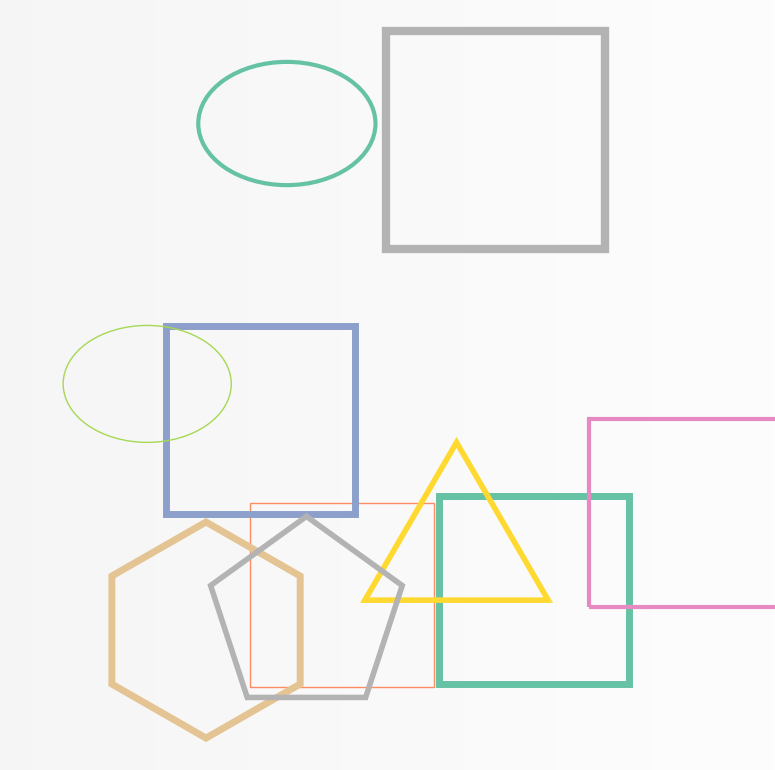[{"shape": "square", "thickness": 2.5, "radius": 0.61, "center": [0.689, 0.234]}, {"shape": "oval", "thickness": 1.5, "radius": 0.57, "center": [0.37, 0.84]}, {"shape": "square", "thickness": 0.5, "radius": 0.6, "center": [0.441, 0.227]}, {"shape": "square", "thickness": 2.5, "radius": 0.61, "center": [0.336, 0.455]}, {"shape": "square", "thickness": 1.5, "radius": 0.61, "center": [0.882, 0.333]}, {"shape": "oval", "thickness": 0.5, "radius": 0.54, "center": [0.19, 0.501]}, {"shape": "triangle", "thickness": 2, "radius": 0.68, "center": [0.589, 0.289]}, {"shape": "hexagon", "thickness": 2.5, "radius": 0.7, "center": [0.266, 0.182]}, {"shape": "pentagon", "thickness": 2, "radius": 0.65, "center": [0.395, 0.199]}, {"shape": "square", "thickness": 3, "radius": 0.71, "center": [0.639, 0.818]}]